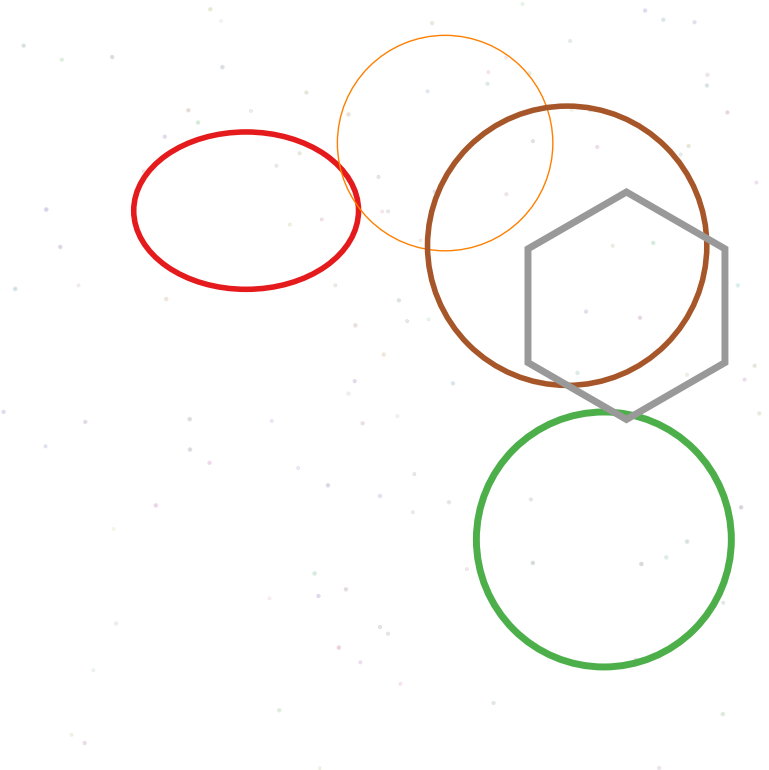[{"shape": "oval", "thickness": 2, "radius": 0.73, "center": [0.32, 0.726]}, {"shape": "circle", "thickness": 2.5, "radius": 0.83, "center": [0.784, 0.299]}, {"shape": "circle", "thickness": 0.5, "radius": 0.7, "center": [0.578, 0.814]}, {"shape": "circle", "thickness": 2, "radius": 0.91, "center": [0.737, 0.681]}, {"shape": "hexagon", "thickness": 2.5, "radius": 0.74, "center": [0.814, 0.603]}]